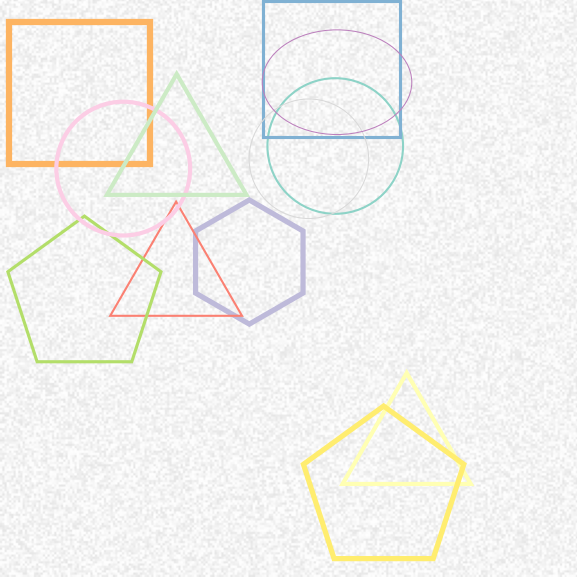[{"shape": "circle", "thickness": 1, "radius": 0.59, "center": [0.58, 0.746]}, {"shape": "triangle", "thickness": 2, "radius": 0.64, "center": [0.704, 0.225]}, {"shape": "hexagon", "thickness": 2.5, "radius": 0.54, "center": [0.432, 0.545]}, {"shape": "triangle", "thickness": 1, "radius": 0.66, "center": [0.305, 0.518]}, {"shape": "square", "thickness": 1.5, "radius": 0.59, "center": [0.574, 0.879]}, {"shape": "square", "thickness": 3, "radius": 0.61, "center": [0.138, 0.838]}, {"shape": "pentagon", "thickness": 1.5, "radius": 0.7, "center": [0.146, 0.485]}, {"shape": "circle", "thickness": 2, "radius": 0.58, "center": [0.213, 0.707]}, {"shape": "circle", "thickness": 0.5, "radius": 0.52, "center": [0.535, 0.724]}, {"shape": "oval", "thickness": 0.5, "radius": 0.65, "center": [0.584, 0.857]}, {"shape": "triangle", "thickness": 2, "radius": 0.7, "center": [0.306, 0.731]}, {"shape": "pentagon", "thickness": 2.5, "radius": 0.73, "center": [0.664, 0.15]}]